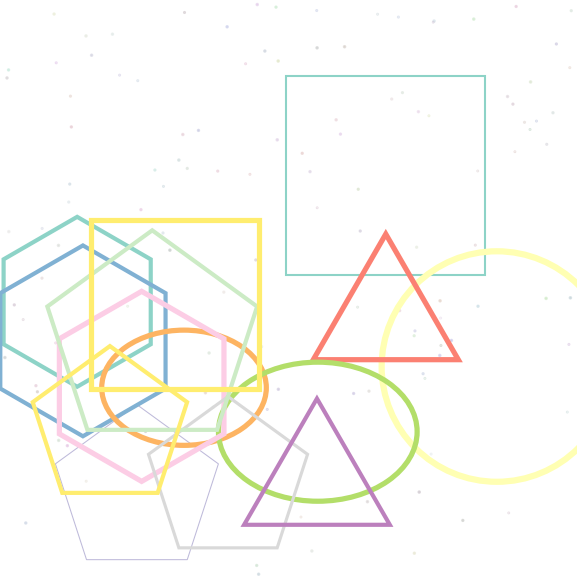[{"shape": "hexagon", "thickness": 2, "radius": 0.74, "center": [0.134, 0.477]}, {"shape": "square", "thickness": 1, "radius": 0.86, "center": [0.667, 0.695]}, {"shape": "circle", "thickness": 3, "radius": 1.0, "center": [0.86, 0.364]}, {"shape": "pentagon", "thickness": 0.5, "radius": 0.74, "center": [0.237, 0.15]}, {"shape": "triangle", "thickness": 2.5, "radius": 0.73, "center": [0.668, 0.449]}, {"shape": "hexagon", "thickness": 2, "radius": 0.83, "center": [0.144, 0.409]}, {"shape": "oval", "thickness": 2.5, "radius": 0.71, "center": [0.319, 0.328]}, {"shape": "oval", "thickness": 2.5, "radius": 0.86, "center": [0.55, 0.252]}, {"shape": "hexagon", "thickness": 2.5, "radius": 0.82, "center": [0.245, 0.33]}, {"shape": "pentagon", "thickness": 1.5, "radius": 0.72, "center": [0.395, 0.168]}, {"shape": "triangle", "thickness": 2, "radius": 0.73, "center": [0.549, 0.163]}, {"shape": "pentagon", "thickness": 2, "radius": 0.95, "center": [0.264, 0.409]}, {"shape": "square", "thickness": 2.5, "radius": 0.73, "center": [0.303, 0.472]}, {"shape": "pentagon", "thickness": 2, "radius": 0.7, "center": [0.19, 0.259]}]